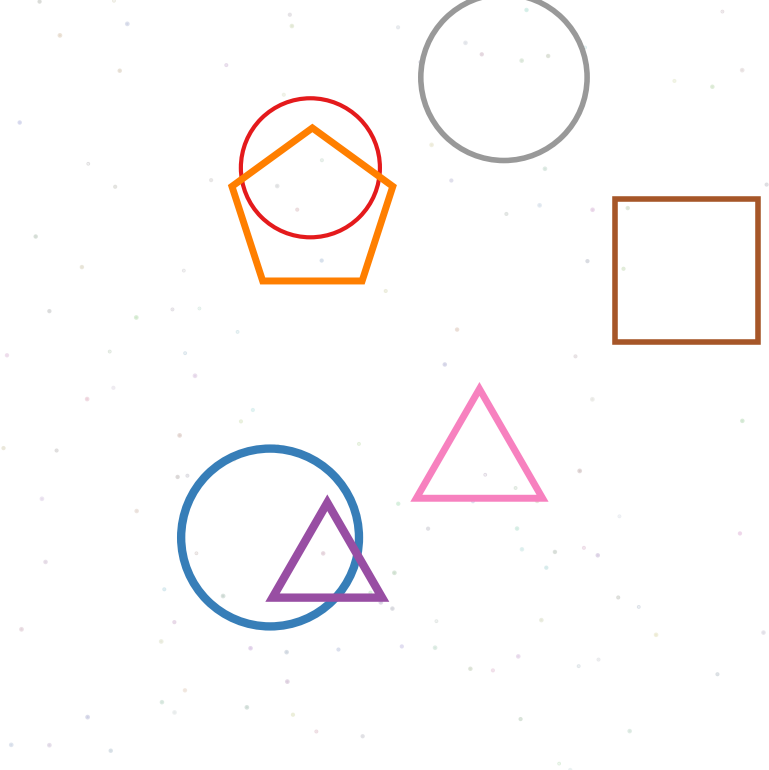[{"shape": "circle", "thickness": 1.5, "radius": 0.45, "center": [0.403, 0.782]}, {"shape": "circle", "thickness": 3, "radius": 0.58, "center": [0.351, 0.302]}, {"shape": "triangle", "thickness": 3, "radius": 0.41, "center": [0.425, 0.265]}, {"shape": "pentagon", "thickness": 2.5, "radius": 0.55, "center": [0.406, 0.724]}, {"shape": "square", "thickness": 2, "radius": 0.46, "center": [0.891, 0.649]}, {"shape": "triangle", "thickness": 2.5, "radius": 0.47, "center": [0.623, 0.4]}, {"shape": "circle", "thickness": 2, "radius": 0.54, "center": [0.654, 0.9]}]